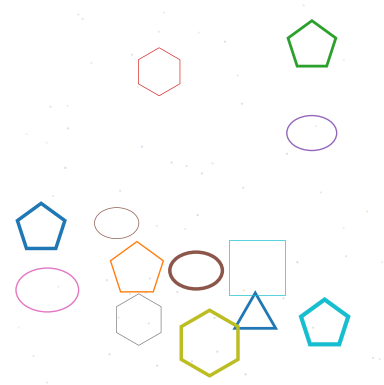[{"shape": "triangle", "thickness": 2, "radius": 0.31, "center": [0.663, 0.178]}, {"shape": "pentagon", "thickness": 2.5, "radius": 0.32, "center": [0.107, 0.407]}, {"shape": "pentagon", "thickness": 1, "radius": 0.36, "center": [0.356, 0.3]}, {"shape": "pentagon", "thickness": 2, "radius": 0.33, "center": [0.81, 0.881]}, {"shape": "hexagon", "thickness": 0.5, "radius": 0.31, "center": [0.413, 0.814]}, {"shape": "oval", "thickness": 1, "radius": 0.32, "center": [0.81, 0.654]}, {"shape": "oval", "thickness": 0.5, "radius": 0.29, "center": [0.303, 0.42]}, {"shape": "oval", "thickness": 2.5, "radius": 0.34, "center": [0.509, 0.297]}, {"shape": "oval", "thickness": 1, "radius": 0.41, "center": [0.123, 0.247]}, {"shape": "hexagon", "thickness": 0.5, "radius": 0.33, "center": [0.36, 0.17]}, {"shape": "hexagon", "thickness": 2.5, "radius": 0.43, "center": [0.544, 0.109]}, {"shape": "square", "thickness": 0.5, "radius": 0.36, "center": [0.668, 0.305]}, {"shape": "pentagon", "thickness": 3, "radius": 0.32, "center": [0.843, 0.158]}]